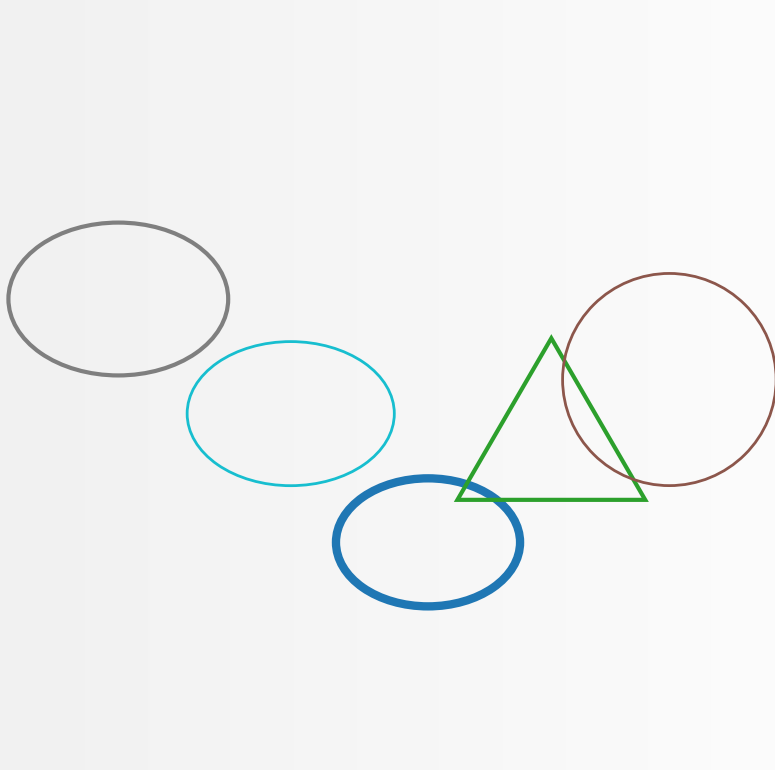[{"shape": "oval", "thickness": 3, "radius": 0.59, "center": [0.552, 0.296]}, {"shape": "triangle", "thickness": 1.5, "radius": 0.7, "center": [0.711, 0.421]}, {"shape": "circle", "thickness": 1, "radius": 0.69, "center": [0.864, 0.507]}, {"shape": "oval", "thickness": 1.5, "radius": 0.71, "center": [0.153, 0.612]}, {"shape": "oval", "thickness": 1, "radius": 0.67, "center": [0.375, 0.463]}]